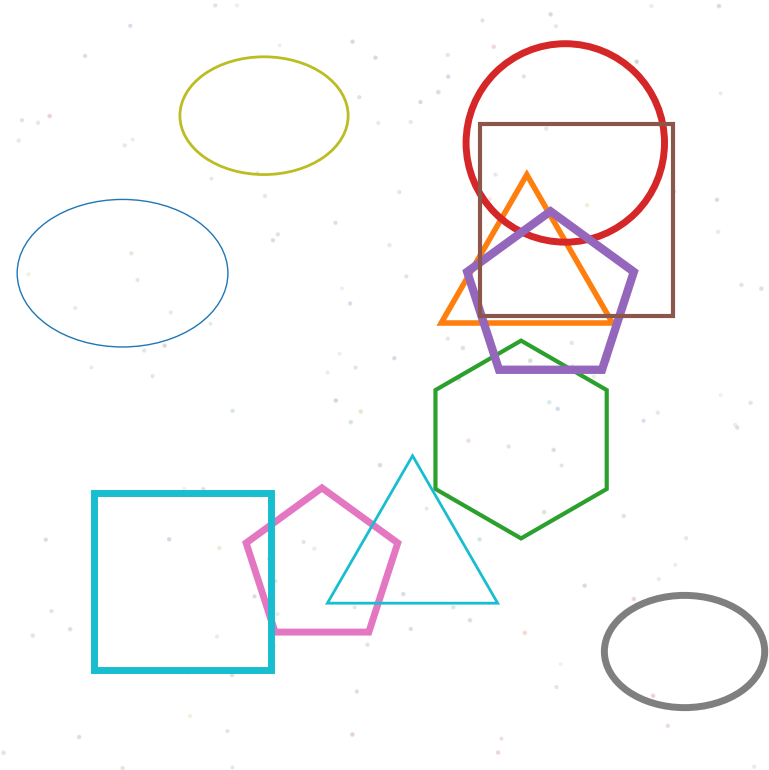[{"shape": "oval", "thickness": 0.5, "radius": 0.68, "center": [0.159, 0.645]}, {"shape": "triangle", "thickness": 2, "radius": 0.64, "center": [0.684, 0.645]}, {"shape": "hexagon", "thickness": 1.5, "radius": 0.64, "center": [0.677, 0.429]}, {"shape": "circle", "thickness": 2.5, "radius": 0.64, "center": [0.734, 0.814]}, {"shape": "pentagon", "thickness": 3, "radius": 0.57, "center": [0.715, 0.612]}, {"shape": "square", "thickness": 1.5, "radius": 0.63, "center": [0.749, 0.714]}, {"shape": "pentagon", "thickness": 2.5, "radius": 0.52, "center": [0.418, 0.263]}, {"shape": "oval", "thickness": 2.5, "radius": 0.52, "center": [0.889, 0.154]}, {"shape": "oval", "thickness": 1, "radius": 0.55, "center": [0.343, 0.85]}, {"shape": "triangle", "thickness": 1, "radius": 0.64, "center": [0.536, 0.28]}, {"shape": "square", "thickness": 2.5, "radius": 0.57, "center": [0.237, 0.245]}]